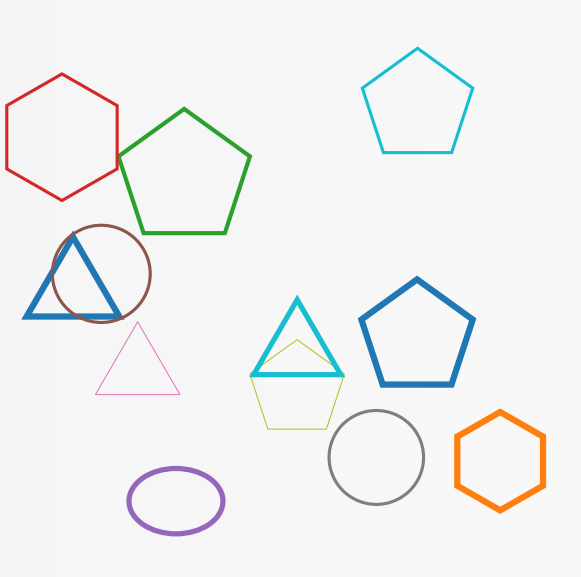[{"shape": "pentagon", "thickness": 3, "radius": 0.5, "center": [0.718, 0.415]}, {"shape": "triangle", "thickness": 3, "radius": 0.46, "center": [0.126, 0.497]}, {"shape": "hexagon", "thickness": 3, "radius": 0.43, "center": [0.86, 0.201]}, {"shape": "pentagon", "thickness": 2, "radius": 0.59, "center": [0.317, 0.692]}, {"shape": "hexagon", "thickness": 1.5, "radius": 0.55, "center": [0.107, 0.761]}, {"shape": "oval", "thickness": 2.5, "radius": 0.4, "center": [0.303, 0.131]}, {"shape": "circle", "thickness": 1.5, "radius": 0.42, "center": [0.174, 0.525]}, {"shape": "triangle", "thickness": 0.5, "radius": 0.42, "center": [0.237, 0.358]}, {"shape": "circle", "thickness": 1.5, "radius": 0.41, "center": [0.647, 0.207]}, {"shape": "pentagon", "thickness": 0.5, "radius": 0.43, "center": [0.511, 0.325]}, {"shape": "pentagon", "thickness": 1.5, "radius": 0.5, "center": [0.718, 0.816]}, {"shape": "triangle", "thickness": 2.5, "radius": 0.43, "center": [0.511, 0.394]}]